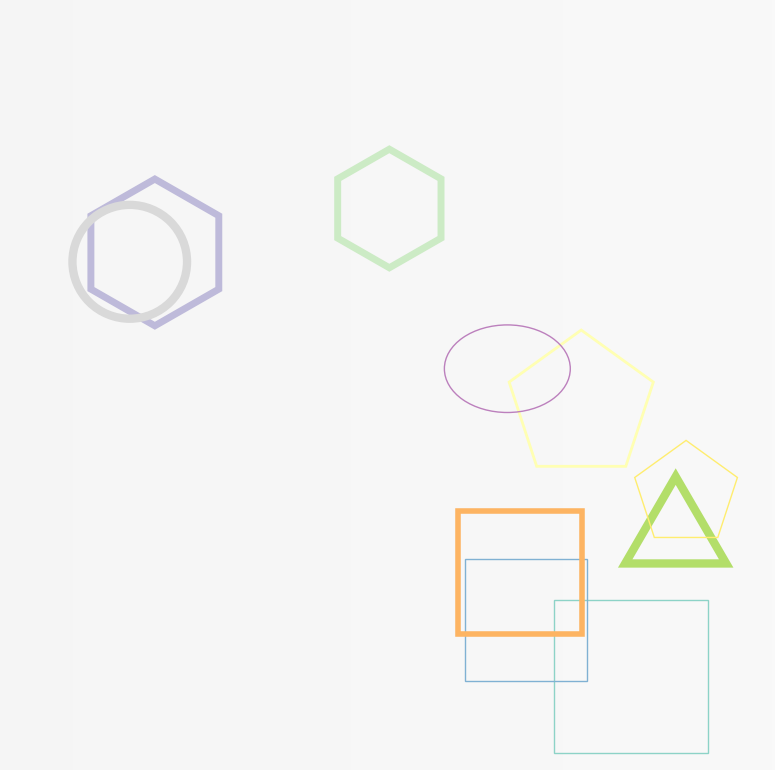[{"shape": "square", "thickness": 0.5, "radius": 0.5, "center": [0.814, 0.121]}, {"shape": "pentagon", "thickness": 1, "radius": 0.49, "center": [0.75, 0.474]}, {"shape": "hexagon", "thickness": 2.5, "radius": 0.48, "center": [0.2, 0.672]}, {"shape": "square", "thickness": 0.5, "radius": 0.39, "center": [0.679, 0.195]}, {"shape": "square", "thickness": 2, "radius": 0.4, "center": [0.67, 0.256]}, {"shape": "triangle", "thickness": 3, "radius": 0.38, "center": [0.872, 0.306]}, {"shape": "circle", "thickness": 3, "radius": 0.37, "center": [0.167, 0.66]}, {"shape": "oval", "thickness": 0.5, "radius": 0.41, "center": [0.655, 0.521]}, {"shape": "hexagon", "thickness": 2.5, "radius": 0.38, "center": [0.502, 0.729]}, {"shape": "pentagon", "thickness": 0.5, "radius": 0.35, "center": [0.885, 0.358]}]